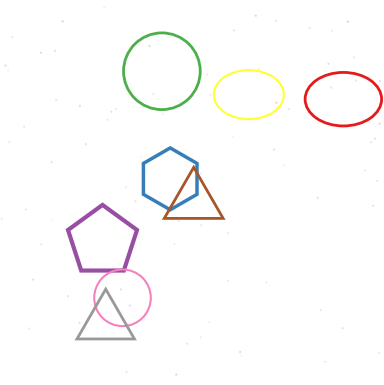[{"shape": "oval", "thickness": 2, "radius": 0.5, "center": [0.892, 0.742]}, {"shape": "hexagon", "thickness": 2.5, "radius": 0.4, "center": [0.442, 0.535]}, {"shape": "circle", "thickness": 2, "radius": 0.5, "center": [0.42, 0.815]}, {"shape": "pentagon", "thickness": 3, "radius": 0.47, "center": [0.266, 0.374]}, {"shape": "oval", "thickness": 1.5, "radius": 0.45, "center": [0.646, 0.754]}, {"shape": "triangle", "thickness": 2, "radius": 0.44, "center": [0.503, 0.477]}, {"shape": "circle", "thickness": 1.5, "radius": 0.37, "center": [0.318, 0.226]}, {"shape": "triangle", "thickness": 2, "radius": 0.43, "center": [0.275, 0.163]}]